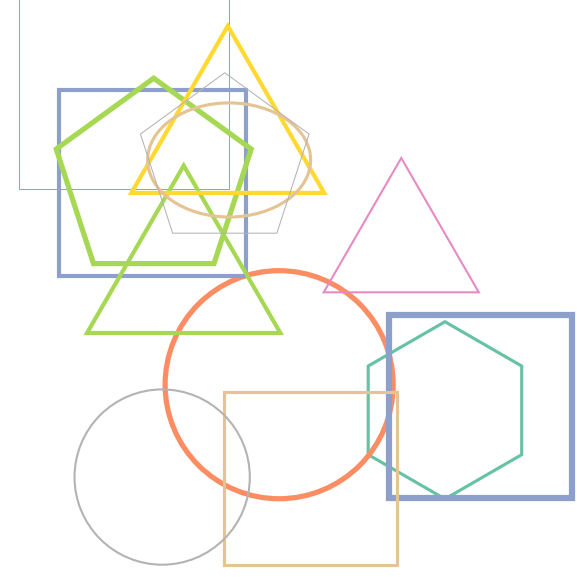[{"shape": "hexagon", "thickness": 1.5, "radius": 0.77, "center": [0.77, 0.289]}, {"shape": "square", "thickness": 0.5, "radius": 0.91, "center": [0.215, 0.853]}, {"shape": "circle", "thickness": 2.5, "radius": 0.99, "center": [0.483, 0.333]}, {"shape": "square", "thickness": 3, "radius": 0.79, "center": [0.832, 0.295]}, {"shape": "square", "thickness": 2, "radius": 0.81, "center": [0.264, 0.682]}, {"shape": "triangle", "thickness": 1, "radius": 0.78, "center": [0.695, 0.57]}, {"shape": "triangle", "thickness": 2, "radius": 0.97, "center": [0.318, 0.519]}, {"shape": "pentagon", "thickness": 2.5, "radius": 0.89, "center": [0.266, 0.686]}, {"shape": "triangle", "thickness": 2, "radius": 0.96, "center": [0.394, 0.761]}, {"shape": "square", "thickness": 1.5, "radius": 0.75, "center": [0.538, 0.17]}, {"shape": "oval", "thickness": 1.5, "radius": 0.71, "center": [0.397, 0.722]}, {"shape": "circle", "thickness": 1, "radius": 0.76, "center": [0.281, 0.173]}, {"shape": "pentagon", "thickness": 0.5, "radius": 0.77, "center": [0.389, 0.72]}]